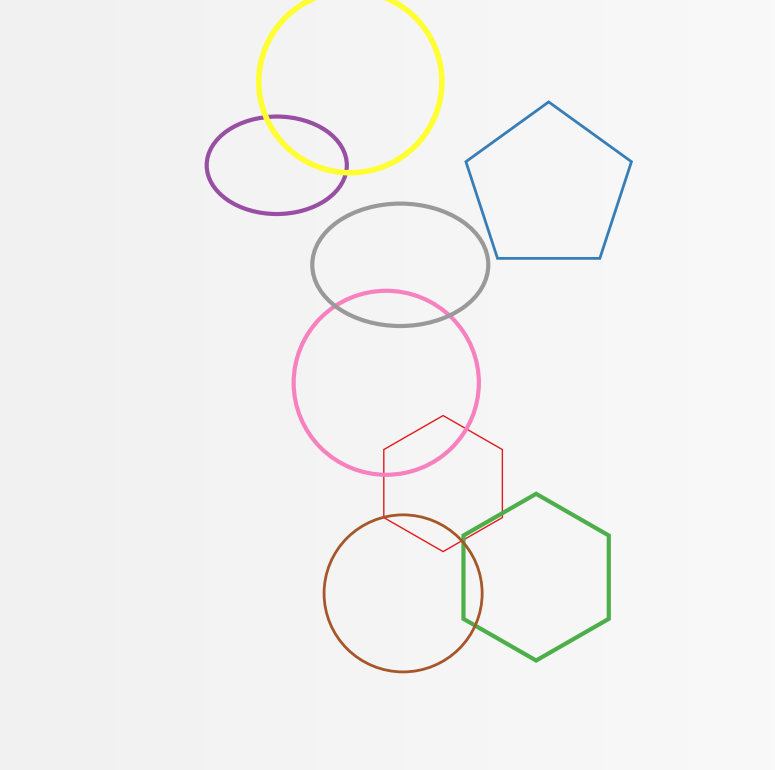[{"shape": "hexagon", "thickness": 0.5, "radius": 0.44, "center": [0.572, 0.372]}, {"shape": "pentagon", "thickness": 1, "radius": 0.56, "center": [0.708, 0.755]}, {"shape": "hexagon", "thickness": 1.5, "radius": 0.54, "center": [0.692, 0.25]}, {"shape": "oval", "thickness": 1.5, "radius": 0.45, "center": [0.357, 0.785]}, {"shape": "circle", "thickness": 2, "radius": 0.59, "center": [0.452, 0.894]}, {"shape": "circle", "thickness": 1, "radius": 0.51, "center": [0.52, 0.229]}, {"shape": "circle", "thickness": 1.5, "radius": 0.6, "center": [0.498, 0.503]}, {"shape": "oval", "thickness": 1.5, "radius": 0.57, "center": [0.516, 0.656]}]